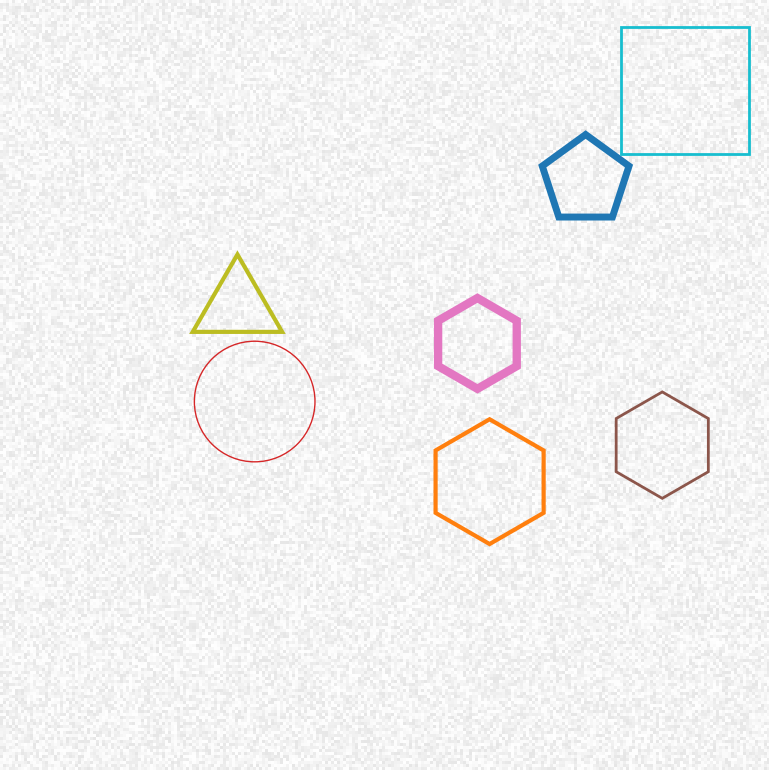[{"shape": "pentagon", "thickness": 2.5, "radius": 0.3, "center": [0.761, 0.766]}, {"shape": "hexagon", "thickness": 1.5, "radius": 0.41, "center": [0.636, 0.374]}, {"shape": "circle", "thickness": 0.5, "radius": 0.39, "center": [0.331, 0.479]}, {"shape": "hexagon", "thickness": 1, "radius": 0.35, "center": [0.86, 0.422]}, {"shape": "hexagon", "thickness": 3, "radius": 0.29, "center": [0.62, 0.554]}, {"shape": "triangle", "thickness": 1.5, "radius": 0.34, "center": [0.308, 0.603]}, {"shape": "square", "thickness": 1, "radius": 0.42, "center": [0.889, 0.883]}]